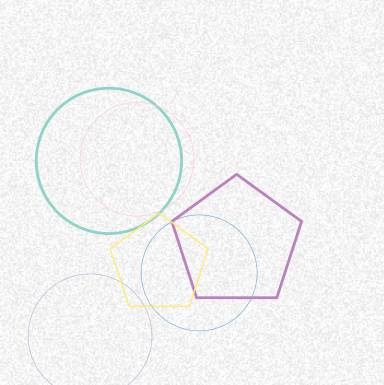[{"shape": "circle", "thickness": 2, "radius": 0.94, "center": [0.283, 0.582]}, {"shape": "circle", "thickness": 0.5, "radius": 0.8, "center": [0.234, 0.128]}, {"shape": "circle", "thickness": 0.5, "radius": 0.75, "center": [0.517, 0.291]}, {"shape": "circle", "thickness": 0.5, "radius": 0.74, "center": [0.356, 0.586]}, {"shape": "pentagon", "thickness": 2, "radius": 0.89, "center": [0.615, 0.37]}, {"shape": "pentagon", "thickness": 1, "radius": 0.67, "center": [0.413, 0.313]}]